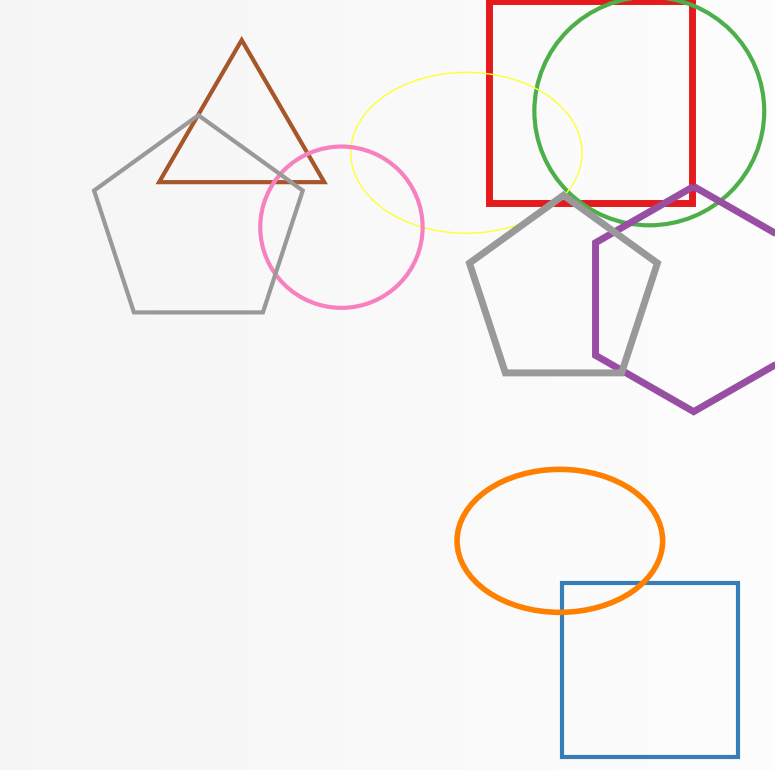[{"shape": "square", "thickness": 2.5, "radius": 0.66, "center": [0.762, 0.868]}, {"shape": "square", "thickness": 1.5, "radius": 0.57, "center": [0.839, 0.13]}, {"shape": "circle", "thickness": 1.5, "radius": 0.74, "center": [0.838, 0.856]}, {"shape": "hexagon", "thickness": 2.5, "radius": 0.73, "center": [0.895, 0.612]}, {"shape": "oval", "thickness": 2, "radius": 0.66, "center": [0.722, 0.298]}, {"shape": "oval", "thickness": 0.5, "radius": 0.75, "center": [0.602, 0.802]}, {"shape": "triangle", "thickness": 1.5, "radius": 0.62, "center": [0.312, 0.825]}, {"shape": "circle", "thickness": 1.5, "radius": 0.52, "center": [0.441, 0.705]}, {"shape": "pentagon", "thickness": 1.5, "radius": 0.71, "center": [0.256, 0.709]}, {"shape": "pentagon", "thickness": 2.5, "radius": 0.64, "center": [0.727, 0.619]}]